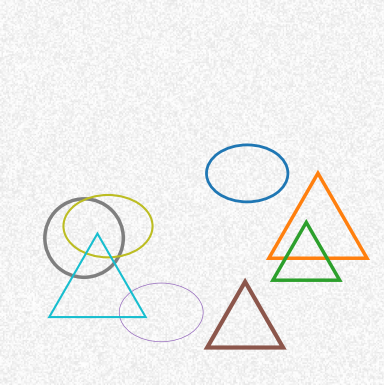[{"shape": "oval", "thickness": 2, "radius": 0.53, "center": [0.642, 0.55]}, {"shape": "triangle", "thickness": 2.5, "radius": 0.74, "center": [0.826, 0.403]}, {"shape": "triangle", "thickness": 2.5, "radius": 0.5, "center": [0.796, 0.322]}, {"shape": "oval", "thickness": 0.5, "radius": 0.54, "center": [0.419, 0.189]}, {"shape": "triangle", "thickness": 3, "radius": 0.57, "center": [0.637, 0.154]}, {"shape": "circle", "thickness": 2.5, "radius": 0.51, "center": [0.218, 0.382]}, {"shape": "oval", "thickness": 1.5, "radius": 0.58, "center": [0.281, 0.413]}, {"shape": "triangle", "thickness": 1.5, "radius": 0.72, "center": [0.253, 0.249]}]